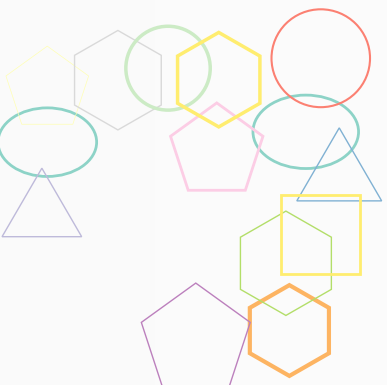[{"shape": "oval", "thickness": 2, "radius": 0.64, "center": [0.122, 0.631]}, {"shape": "oval", "thickness": 2, "radius": 0.68, "center": [0.789, 0.658]}, {"shape": "pentagon", "thickness": 0.5, "radius": 0.56, "center": [0.122, 0.768]}, {"shape": "triangle", "thickness": 1, "radius": 0.59, "center": [0.108, 0.445]}, {"shape": "circle", "thickness": 1.5, "radius": 0.64, "center": [0.828, 0.849]}, {"shape": "triangle", "thickness": 1, "radius": 0.63, "center": [0.875, 0.541]}, {"shape": "hexagon", "thickness": 3, "radius": 0.59, "center": [0.747, 0.141]}, {"shape": "hexagon", "thickness": 1, "radius": 0.68, "center": [0.738, 0.316]}, {"shape": "pentagon", "thickness": 2, "radius": 0.63, "center": [0.559, 0.607]}, {"shape": "hexagon", "thickness": 1, "radius": 0.65, "center": [0.304, 0.792]}, {"shape": "pentagon", "thickness": 1, "radius": 0.74, "center": [0.505, 0.117]}, {"shape": "circle", "thickness": 2.5, "radius": 0.54, "center": [0.434, 0.823]}, {"shape": "square", "thickness": 2, "radius": 0.51, "center": [0.827, 0.392]}, {"shape": "hexagon", "thickness": 2.5, "radius": 0.61, "center": [0.564, 0.793]}]